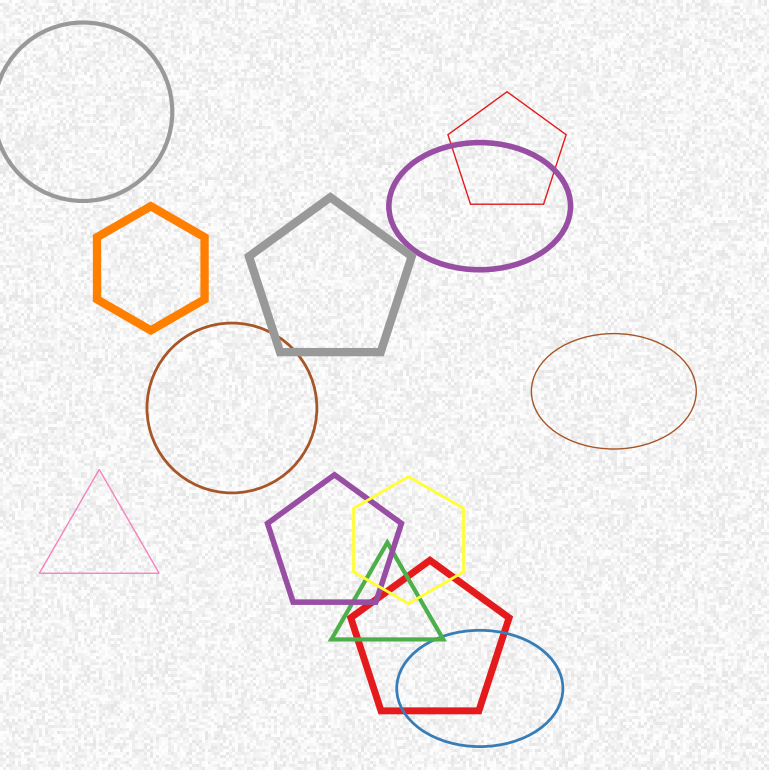[{"shape": "pentagon", "thickness": 2.5, "radius": 0.54, "center": [0.558, 0.164]}, {"shape": "pentagon", "thickness": 0.5, "radius": 0.4, "center": [0.658, 0.8]}, {"shape": "oval", "thickness": 1, "radius": 0.54, "center": [0.623, 0.106]}, {"shape": "triangle", "thickness": 1.5, "radius": 0.42, "center": [0.503, 0.212]}, {"shape": "oval", "thickness": 2, "radius": 0.59, "center": [0.623, 0.732]}, {"shape": "pentagon", "thickness": 2, "radius": 0.46, "center": [0.434, 0.292]}, {"shape": "hexagon", "thickness": 3, "radius": 0.4, "center": [0.196, 0.652]}, {"shape": "hexagon", "thickness": 1, "radius": 0.41, "center": [0.531, 0.299]}, {"shape": "circle", "thickness": 1, "radius": 0.55, "center": [0.301, 0.47]}, {"shape": "oval", "thickness": 0.5, "radius": 0.54, "center": [0.797, 0.492]}, {"shape": "triangle", "thickness": 0.5, "radius": 0.45, "center": [0.129, 0.3]}, {"shape": "circle", "thickness": 1.5, "radius": 0.58, "center": [0.108, 0.855]}, {"shape": "pentagon", "thickness": 3, "radius": 0.56, "center": [0.429, 0.633]}]